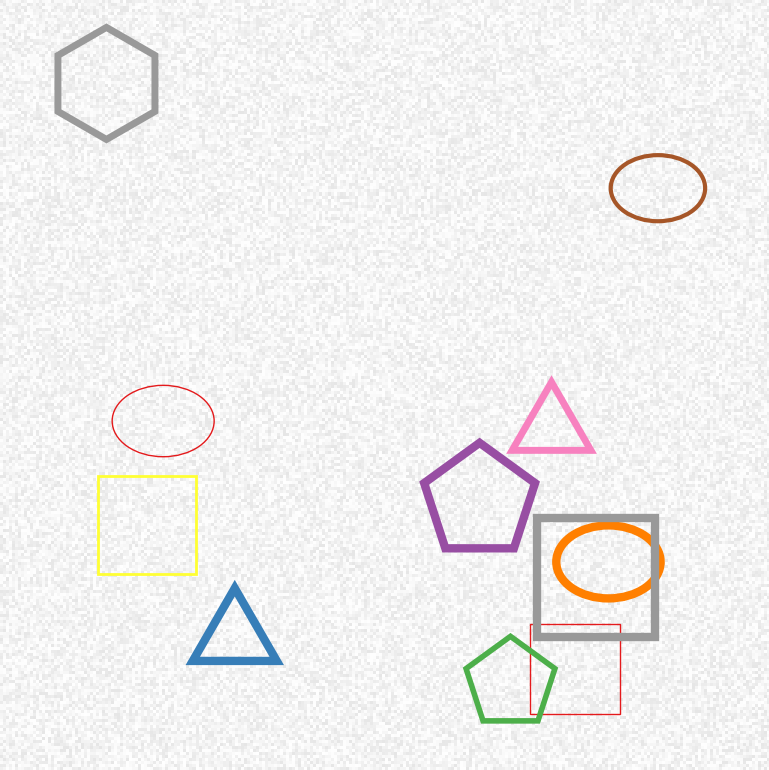[{"shape": "square", "thickness": 0.5, "radius": 0.29, "center": [0.747, 0.131]}, {"shape": "oval", "thickness": 0.5, "radius": 0.33, "center": [0.212, 0.453]}, {"shape": "triangle", "thickness": 3, "radius": 0.31, "center": [0.305, 0.173]}, {"shape": "pentagon", "thickness": 2, "radius": 0.3, "center": [0.663, 0.113]}, {"shape": "pentagon", "thickness": 3, "radius": 0.38, "center": [0.623, 0.349]}, {"shape": "oval", "thickness": 3, "radius": 0.34, "center": [0.79, 0.27]}, {"shape": "square", "thickness": 1, "radius": 0.32, "center": [0.191, 0.318]}, {"shape": "oval", "thickness": 1.5, "radius": 0.31, "center": [0.854, 0.756]}, {"shape": "triangle", "thickness": 2.5, "radius": 0.3, "center": [0.716, 0.445]}, {"shape": "hexagon", "thickness": 2.5, "radius": 0.36, "center": [0.138, 0.892]}, {"shape": "square", "thickness": 3, "radius": 0.38, "center": [0.774, 0.25]}]